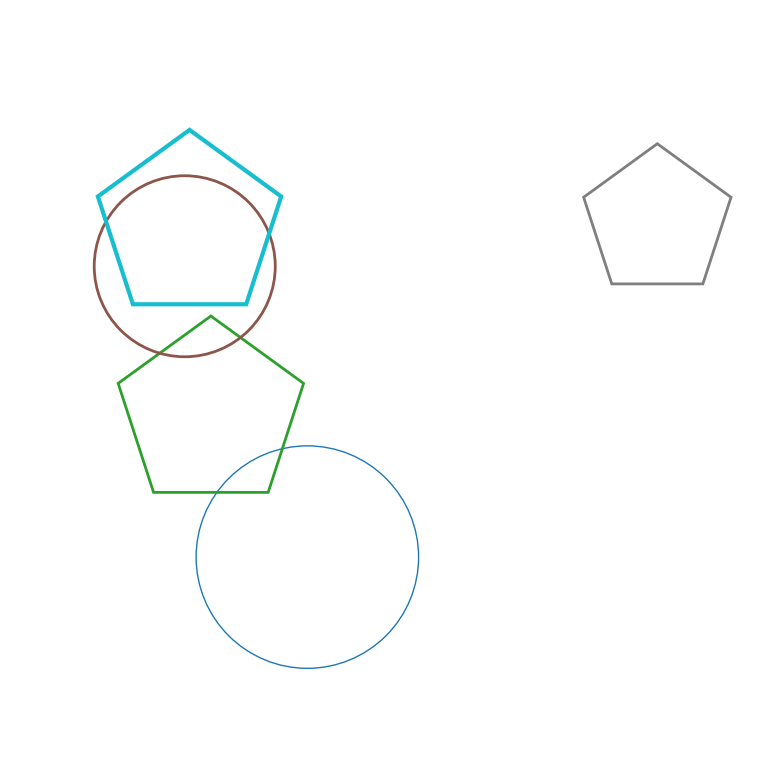[{"shape": "circle", "thickness": 0.5, "radius": 0.72, "center": [0.399, 0.277]}, {"shape": "pentagon", "thickness": 1, "radius": 0.63, "center": [0.274, 0.463]}, {"shape": "circle", "thickness": 1, "radius": 0.59, "center": [0.24, 0.654]}, {"shape": "pentagon", "thickness": 1, "radius": 0.5, "center": [0.854, 0.713]}, {"shape": "pentagon", "thickness": 1.5, "radius": 0.63, "center": [0.246, 0.706]}]